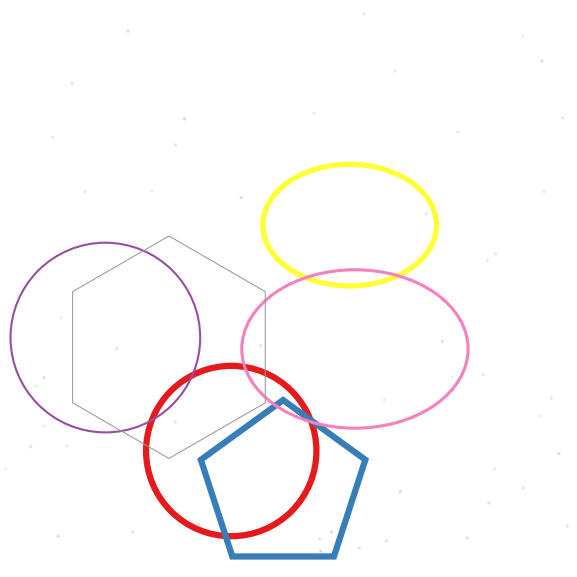[{"shape": "circle", "thickness": 3, "radius": 0.74, "center": [0.4, 0.218]}, {"shape": "pentagon", "thickness": 3, "radius": 0.75, "center": [0.49, 0.157]}, {"shape": "circle", "thickness": 1, "radius": 0.82, "center": [0.182, 0.415]}, {"shape": "oval", "thickness": 2.5, "radius": 0.75, "center": [0.605, 0.609]}, {"shape": "oval", "thickness": 1.5, "radius": 0.98, "center": [0.615, 0.395]}, {"shape": "hexagon", "thickness": 0.5, "radius": 0.96, "center": [0.293, 0.398]}]